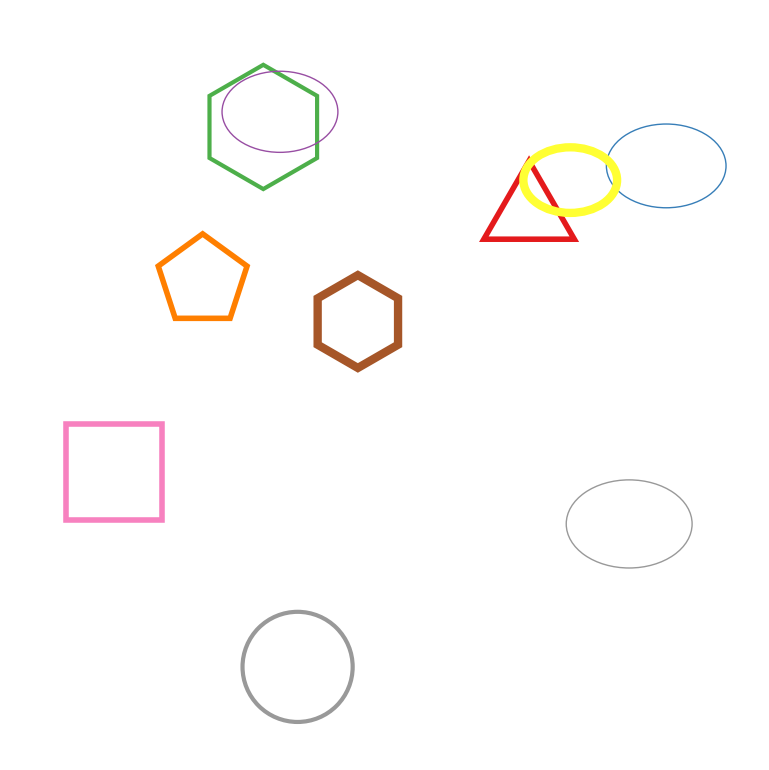[{"shape": "triangle", "thickness": 2, "radius": 0.34, "center": [0.687, 0.723]}, {"shape": "oval", "thickness": 0.5, "radius": 0.39, "center": [0.865, 0.785]}, {"shape": "hexagon", "thickness": 1.5, "radius": 0.4, "center": [0.342, 0.835]}, {"shape": "oval", "thickness": 0.5, "radius": 0.38, "center": [0.364, 0.855]}, {"shape": "pentagon", "thickness": 2, "radius": 0.3, "center": [0.263, 0.636]}, {"shape": "oval", "thickness": 3, "radius": 0.3, "center": [0.741, 0.766]}, {"shape": "hexagon", "thickness": 3, "radius": 0.3, "center": [0.465, 0.582]}, {"shape": "square", "thickness": 2, "radius": 0.31, "center": [0.149, 0.387]}, {"shape": "oval", "thickness": 0.5, "radius": 0.41, "center": [0.817, 0.32]}, {"shape": "circle", "thickness": 1.5, "radius": 0.36, "center": [0.386, 0.134]}]